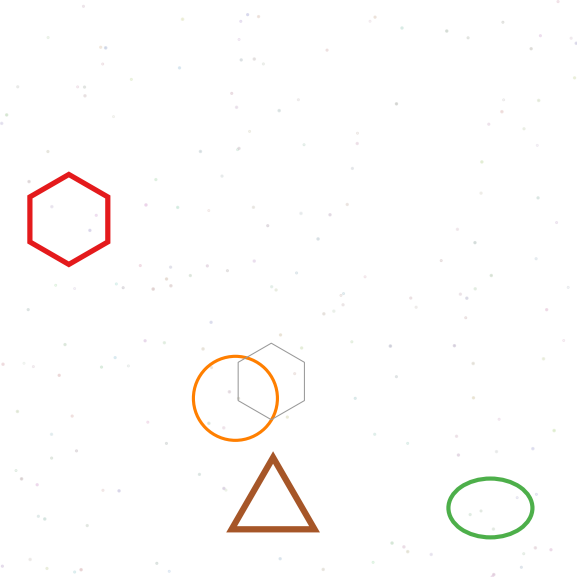[{"shape": "hexagon", "thickness": 2.5, "radius": 0.39, "center": [0.119, 0.619]}, {"shape": "oval", "thickness": 2, "radius": 0.36, "center": [0.849, 0.12]}, {"shape": "circle", "thickness": 1.5, "radius": 0.36, "center": [0.408, 0.309]}, {"shape": "triangle", "thickness": 3, "radius": 0.41, "center": [0.473, 0.124]}, {"shape": "hexagon", "thickness": 0.5, "radius": 0.33, "center": [0.47, 0.339]}]